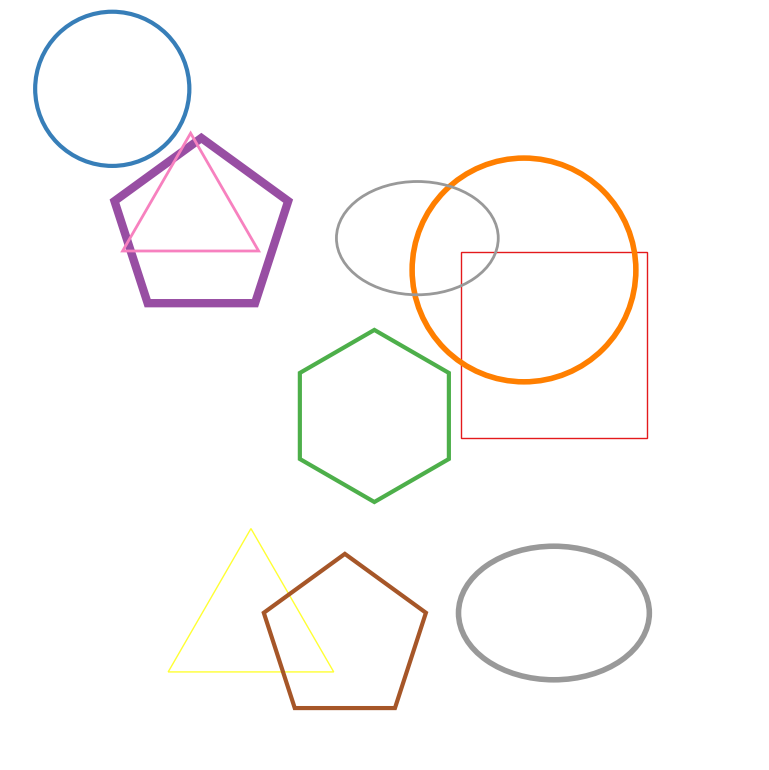[{"shape": "square", "thickness": 0.5, "radius": 0.6, "center": [0.719, 0.552]}, {"shape": "circle", "thickness": 1.5, "radius": 0.5, "center": [0.146, 0.885]}, {"shape": "hexagon", "thickness": 1.5, "radius": 0.56, "center": [0.486, 0.46]}, {"shape": "pentagon", "thickness": 3, "radius": 0.59, "center": [0.261, 0.702]}, {"shape": "circle", "thickness": 2, "radius": 0.73, "center": [0.681, 0.649]}, {"shape": "triangle", "thickness": 0.5, "radius": 0.62, "center": [0.326, 0.189]}, {"shape": "pentagon", "thickness": 1.5, "radius": 0.55, "center": [0.448, 0.17]}, {"shape": "triangle", "thickness": 1, "radius": 0.51, "center": [0.248, 0.725]}, {"shape": "oval", "thickness": 2, "radius": 0.62, "center": [0.719, 0.204]}, {"shape": "oval", "thickness": 1, "radius": 0.53, "center": [0.542, 0.691]}]